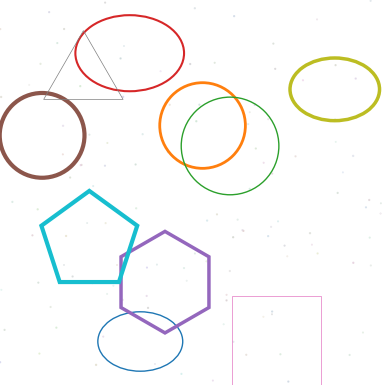[{"shape": "oval", "thickness": 1, "radius": 0.55, "center": [0.364, 0.113]}, {"shape": "circle", "thickness": 2, "radius": 0.56, "center": [0.526, 0.674]}, {"shape": "circle", "thickness": 1, "radius": 0.63, "center": [0.598, 0.621]}, {"shape": "oval", "thickness": 1.5, "radius": 0.71, "center": [0.337, 0.862]}, {"shape": "hexagon", "thickness": 2.5, "radius": 0.66, "center": [0.429, 0.267]}, {"shape": "circle", "thickness": 3, "radius": 0.55, "center": [0.109, 0.648]}, {"shape": "square", "thickness": 0.5, "radius": 0.58, "center": [0.718, 0.114]}, {"shape": "triangle", "thickness": 0.5, "radius": 0.6, "center": [0.217, 0.801]}, {"shape": "oval", "thickness": 2.5, "radius": 0.58, "center": [0.87, 0.768]}, {"shape": "pentagon", "thickness": 3, "radius": 0.65, "center": [0.232, 0.373]}]